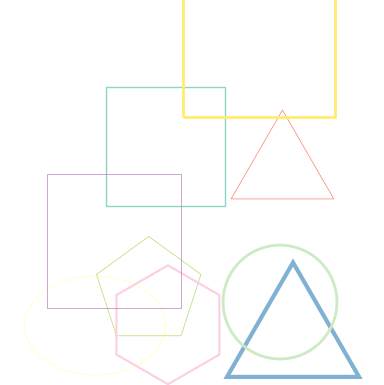[{"shape": "square", "thickness": 1, "radius": 0.78, "center": [0.43, 0.619]}, {"shape": "oval", "thickness": 0.5, "radius": 0.92, "center": [0.247, 0.154]}, {"shape": "triangle", "thickness": 0.5, "radius": 0.77, "center": [0.734, 0.56]}, {"shape": "triangle", "thickness": 3, "radius": 0.99, "center": [0.761, 0.12]}, {"shape": "pentagon", "thickness": 0.5, "radius": 0.71, "center": [0.386, 0.243]}, {"shape": "hexagon", "thickness": 1.5, "radius": 0.77, "center": [0.436, 0.156]}, {"shape": "square", "thickness": 0.5, "radius": 0.87, "center": [0.297, 0.373]}, {"shape": "circle", "thickness": 2, "radius": 0.74, "center": [0.727, 0.215]}, {"shape": "square", "thickness": 2, "radius": 0.98, "center": [0.672, 0.892]}]